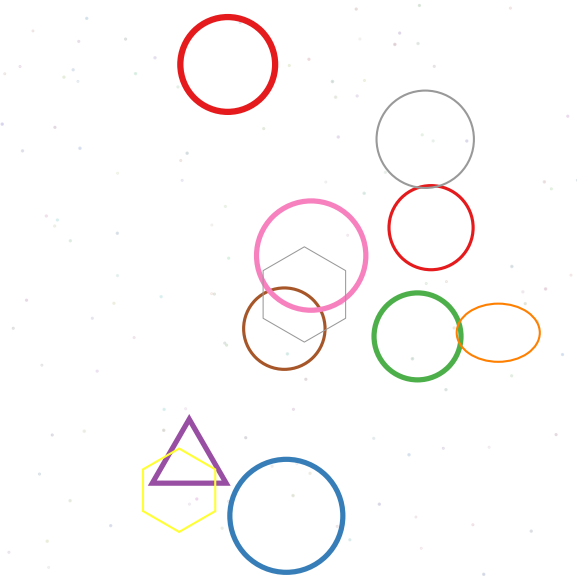[{"shape": "circle", "thickness": 1.5, "radius": 0.36, "center": [0.746, 0.605]}, {"shape": "circle", "thickness": 3, "radius": 0.41, "center": [0.394, 0.887]}, {"shape": "circle", "thickness": 2.5, "radius": 0.49, "center": [0.496, 0.106]}, {"shape": "circle", "thickness": 2.5, "radius": 0.38, "center": [0.723, 0.417]}, {"shape": "triangle", "thickness": 2.5, "radius": 0.37, "center": [0.328, 0.199]}, {"shape": "oval", "thickness": 1, "radius": 0.36, "center": [0.863, 0.423]}, {"shape": "hexagon", "thickness": 1, "radius": 0.36, "center": [0.31, 0.15]}, {"shape": "circle", "thickness": 1.5, "radius": 0.35, "center": [0.492, 0.43]}, {"shape": "circle", "thickness": 2.5, "radius": 0.47, "center": [0.539, 0.557]}, {"shape": "circle", "thickness": 1, "radius": 0.42, "center": [0.736, 0.758]}, {"shape": "hexagon", "thickness": 0.5, "radius": 0.41, "center": [0.527, 0.489]}]